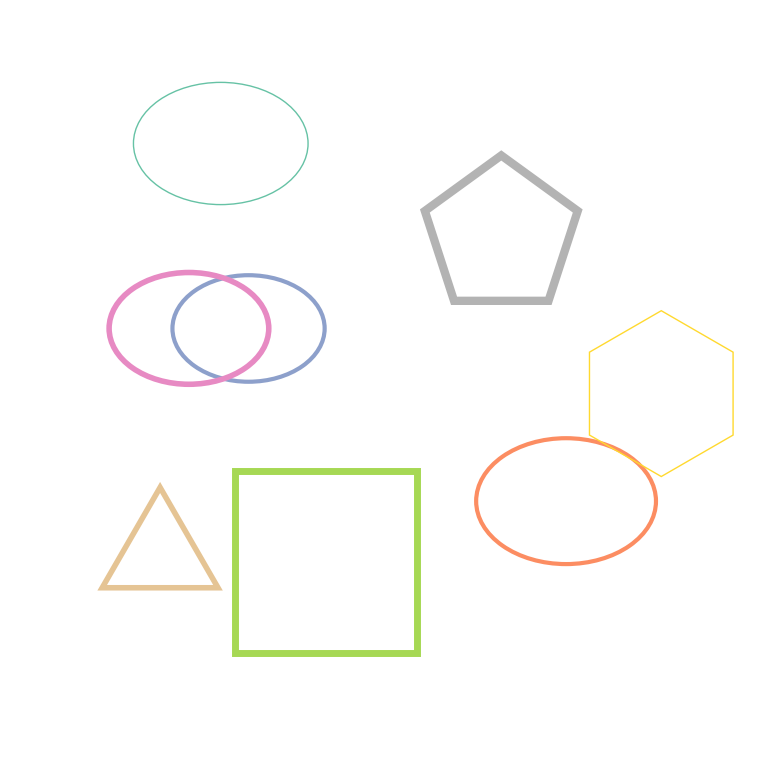[{"shape": "oval", "thickness": 0.5, "radius": 0.57, "center": [0.287, 0.814]}, {"shape": "oval", "thickness": 1.5, "radius": 0.58, "center": [0.735, 0.349]}, {"shape": "oval", "thickness": 1.5, "radius": 0.49, "center": [0.323, 0.573]}, {"shape": "oval", "thickness": 2, "radius": 0.52, "center": [0.245, 0.574]}, {"shape": "square", "thickness": 2.5, "radius": 0.59, "center": [0.424, 0.27]}, {"shape": "hexagon", "thickness": 0.5, "radius": 0.54, "center": [0.859, 0.489]}, {"shape": "triangle", "thickness": 2, "radius": 0.43, "center": [0.208, 0.28]}, {"shape": "pentagon", "thickness": 3, "radius": 0.52, "center": [0.651, 0.694]}]